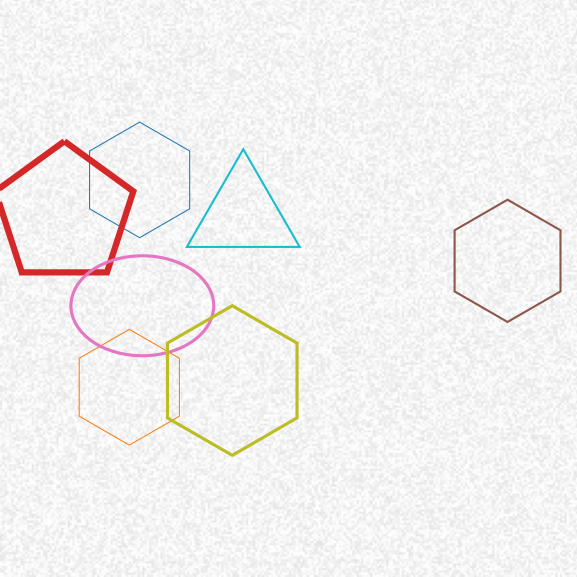[{"shape": "hexagon", "thickness": 0.5, "radius": 0.5, "center": [0.242, 0.688]}, {"shape": "hexagon", "thickness": 0.5, "radius": 0.5, "center": [0.224, 0.329]}, {"shape": "pentagon", "thickness": 3, "radius": 0.63, "center": [0.111, 0.629]}, {"shape": "hexagon", "thickness": 1, "radius": 0.53, "center": [0.879, 0.547]}, {"shape": "oval", "thickness": 1.5, "radius": 0.62, "center": [0.246, 0.47]}, {"shape": "hexagon", "thickness": 1.5, "radius": 0.65, "center": [0.402, 0.34]}, {"shape": "triangle", "thickness": 1, "radius": 0.56, "center": [0.421, 0.628]}]